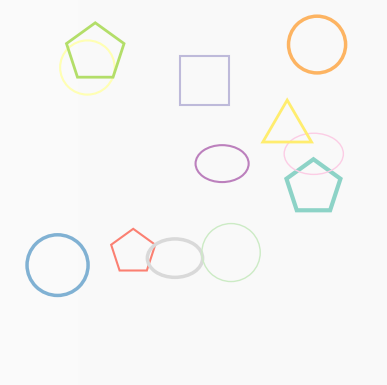[{"shape": "pentagon", "thickness": 3, "radius": 0.37, "center": [0.809, 0.513]}, {"shape": "circle", "thickness": 1.5, "radius": 0.35, "center": [0.226, 0.825]}, {"shape": "square", "thickness": 1.5, "radius": 0.32, "center": [0.528, 0.791]}, {"shape": "pentagon", "thickness": 1.5, "radius": 0.3, "center": [0.344, 0.346]}, {"shape": "circle", "thickness": 2.5, "radius": 0.39, "center": [0.149, 0.311]}, {"shape": "circle", "thickness": 2.5, "radius": 0.37, "center": [0.818, 0.884]}, {"shape": "pentagon", "thickness": 2, "radius": 0.39, "center": [0.246, 0.863]}, {"shape": "oval", "thickness": 1, "radius": 0.38, "center": [0.81, 0.6]}, {"shape": "oval", "thickness": 2.5, "radius": 0.36, "center": [0.452, 0.33]}, {"shape": "oval", "thickness": 1.5, "radius": 0.34, "center": [0.573, 0.575]}, {"shape": "circle", "thickness": 1, "radius": 0.38, "center": [0.596, 0.344]}, {"shape": "triangle", "thickness": 2, "radius": 0.36, "center": [0.741, 0.667]}]